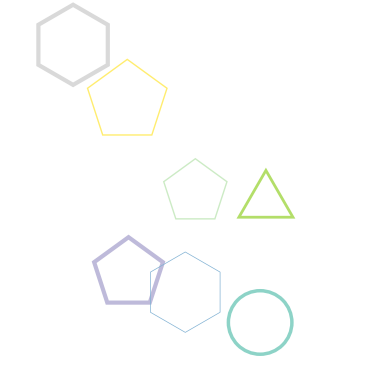[{"shape": "circle", "thickness": 2.5, "radius": 0.41, "center": [0.676, 0.162]}, {"shape": "pentagon", "thickness": 3, "radius": 0.47, "center": [0.334, 0.29]}, {"shape": "hexagon", "thickness": 0.5, "radius": 0.52, "center": [0.481, 0.241]}, {"shape": "triangle", "thickness": 2, "radius": 0.41, "center": [0.691, 0.476]}, {"shape": "hexagon", "thickness": 3, "radius": 0.52, "center": [0.19, 0.884]}, {"shape": "pentagon", "thickness": 1, "radius": 0.43, "center": [0.507, 0.501]}, {"shape": "pentagon", "thickness": 1, "radius": 0.54, "center": [0.331, 0.737]}]